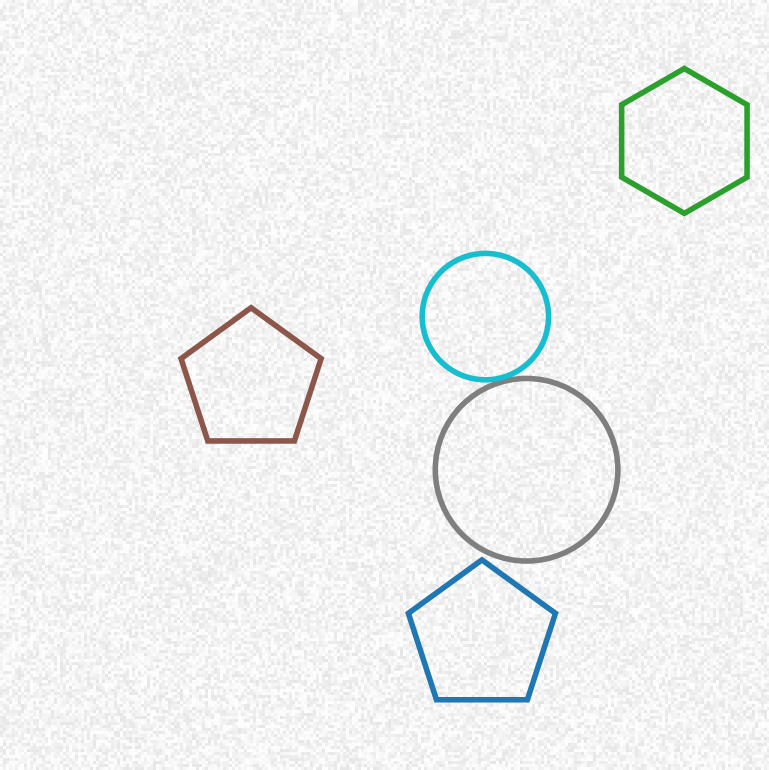[{"shape": "pentagon", "thickness": 2, "radius": 0.5, "center": [0.626, 0.172]}, {"shape": "hexagon", "thickness": 2, "radius": 0.47, "center": [0.889, 0.817]}, {"shape": "pentagon", "thickness": 2, "radius": 0.48, "center": [0.326, 0.505]}, {"shape": "circle", "thickness": 2, "radius": 0.59, "center": [0.684, 0.39]}, {"shape": "circle", "thickness": 2, "radius": 0.41, "center": [0.63, 0.589]}]